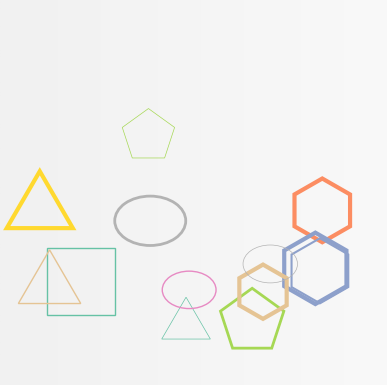[{"shape": "triangle", "thickness": 0.5, "radius": 0.36, "center": [0.48, 0.156]}, {"shape": "square", "thickness": 1, "radius": 0.44, "center": [0.209, 0.269]}, {"shape": "hexagon", "thickness": 3, "radius": 0.41, "center": [0.832, 0.454]}, {"shape": "hexagon", "thickness": 1.5, "radius": 0.42, "center": [0.826, 0.297]}, {"shape": "hexagon", "thickness": 3, "radius": 0.46, "center": [0.814, 0.303]}, {"shape": "oval", "thickness": 1, "radius": 0.35, "center": [0.488, 0.247]}, {"shape": "pentagon", "thickness": 0.5, "radius": 0.35, "center": [0.383, 0.647]}, {"shape": "pentagon", "thickness": 2, "radius": 0.43, "center": [0.651, 0.165]}, {"shape": "triangle", "thickness": 3, "radius": 0.49, "center": [0.103, 0.457]}, {"shape": "hexagon", "thickness": 3, "radius": 0.35, "center": [0.679, 0.242]}, {"shape": "triangle", "thickness": 1, "radius": 0.46, "center": [0.128, 0.258]}, {"shape": "oval", "thickness": 0.5, "radius": 0.35, "center": [0.697, 0.314]}, {"shape": "oval", "thickness": 2, "radius": 0.46, "center": [0.388, 0.426]}]